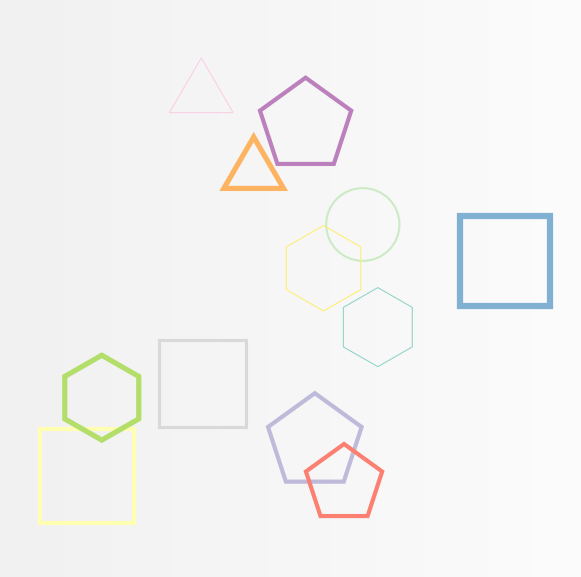[{"shape": "hexagon", "thickness": 0.5, "radius": 0.34, "center": [0.65, 0.433]}, {"shape": "square", "thickness": 2, "radius": 0.41, "center": [0.15, 0.175]}, {"shape": "pentagon", "thickness": 2, "radius": 0.42, "center": [0.542, 0.234]}, {"shape": "pentagon", "thickness": 2, "radius": 0.34, "center": [0.592, 0.161]}, {"shape": "square", "thickness": 3, "radius": 0.39, "center": [0.869, 0.547]}, {"shape": "triangle", "thickness": 2.5, "radius": 0.3, "center": [0.436, 0.703]}, {"shape": "hexagon", "thickness": 2.5, "radius": 0.37, "center": [0.175, 0.311]}, {"shape": "triangle", "thickness": 0.5, "radius": 0.32, "center": [0.346, 0.836]}, {"shape": "square", "thickness": 1.5, "radius": 0.38, "center": [0.348, 0.336]}, {"shape": "pentagon", "thickness": 2, "radius": 0.41, "center": [0.526, 0.782]}, {"shape": "circle", "thickness": 1, "radius": 0.32, "center": [0.624, 0.61]}, {"shape": "hexagon", "thickness": 0.5, "radius": 0.37, "center": [0.557, 0.535]}]